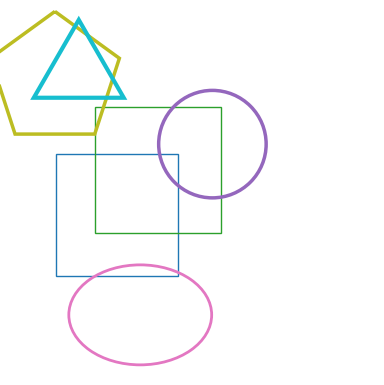[{"shape": "square", "thickness": 1, "radius": 0.79, "center": [0.303, 0.442]}, {"shape": "square", "thickness": 1, "radius": 0.82, "center": [0.41, 0.559]}, {"shape": "circle", "thickness": 2.5, "radius": 0.7, "center": [0.552, 0.626]}, {"shape": "oval", "thickness": 2, "radius": 0.93, "center": [0.364, 0.182]}, {"shape": "pentagon", "thickness": 2.5, "radius": 0.88, "center": [0.143, 0.794]}, {"shape": "triangle", "thickness": 3, "radius": 0.67, "center": [0.205, 0.814]}]